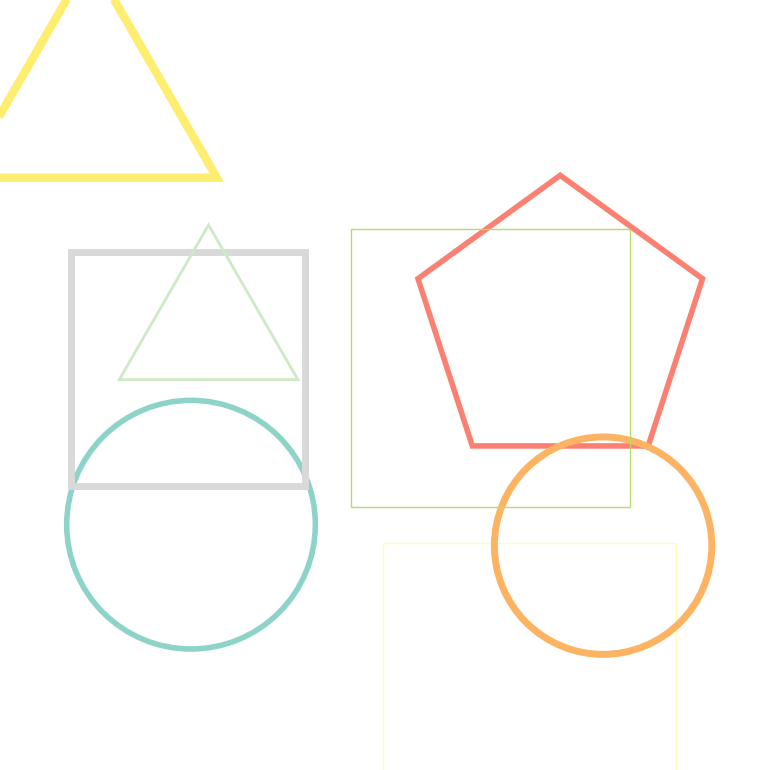[{"shape": "circle", "thickness": 2, "radius": 0.81, "center": [0.248, 0.319]}, {"shape": "square", "thickness": 0.5, "radius": 0.95, "center": [0.688, 0.105]}, {"shape": "pentagon", "thickness": 2, "radius": 0.97, "center": [0.728, 0.578]}, {"shape": "circle", "thickness": 2.5, "radius": 0.71, "center": [0.783, 0.291]}, {"shape": "square", "thickness": 0.5, "radius": 0.9, "center": [0.637, 0.522]}, {"shape": "square", "thickness": 2.5, "radius": 0.76, "center": [0.244, 0.52]}, {"shape": "triangle", "thickness": 1, "radius": 0.67, "center": [0.271, 0.574]}, {"shape": "triangle", "thickness": 3, "radius": 0.95, "center": [0.117, 0.864]}]